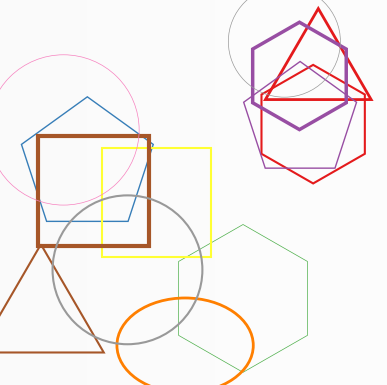[{"shape": "triangle", "thickness": 2, "radius": 0.79, "center": [0.821, 0.82]}, {"shape": "hexagon", "thickness": 1.5, "radius": 0.77, "center": [0.808, 0.678]}, {"shape": "pentagon", "thickness": 1, "radius": 0.89, "center": [0.225, 0.57]}, {"shape": "hexagon", "thickness": 0.5, "radius": 0.96, "center": [0.627, 0.225]}, {"shape": "pentagon", "thickness": 1, "radius": 0.77, "center": [0.774, 0.687]}, {"shape": "hexagon", "thickness": 2.5, "radius": 0.7, "center": [0.773, 0.803]}, {"shape": "oval", "thickness": 2, "radius": 0.88, "center": [0.478, 0.103]}, {"shape": "square", "thickness": 1.5, "radius": 0.71, "center": [0.404, 0.475]}, {"shape": "square", "thickness": 3, "radius": 0.72, "center": [0.242, 0.504]}, {"shape": "triangle", "thickness": 1.5, "radius": 0.94, "center": [0.106, 0.178]}, {"shape": "circle", "thickness": 0.5, "radius": 0.98, "center": [0.164, 0.663]}, {"shape": "circle", "thickness": 0.5, "radius": 0.72, "center": [0.734, 0.892]}, {"shape": "circle", "thickness": 1.5, "radius": 0.97, "center": [0.329, 0.299]}]